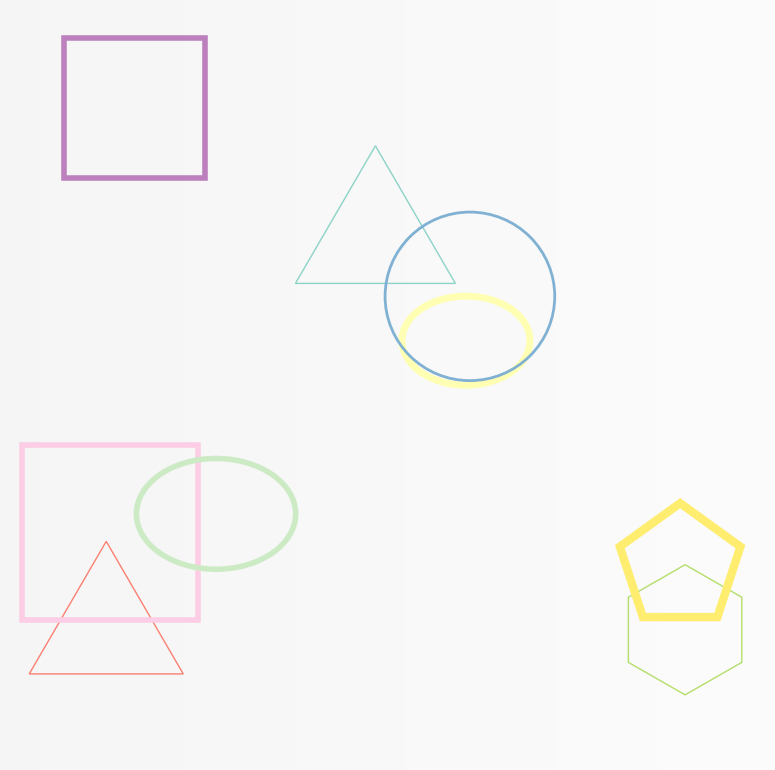[{"shape": "triangle", "thickness": 0.5, "radius": 0.6, "center": [0.484, 0.692]}, {"shape": "oval", "thickness": 2.5, "radius": 0.41, "center": [0.601, 0.558]}, {"shape": "triangle", "thickness": 0.5, "radius": 0.57, "center": [0.137, 0.182]}, {"shape": "circle", "thickness": 1, "radius": 0.55, "center": [0.606, 0.615]}, {"shape": "hexagon", "thickness": 0.5, "radius": 0.42, "center": [0.884, 0.182]}, {"shape": "square", "thickness": 2, "radius": 0.57, "center": [0.142, 0.308]}, {"shape": "square", "thickness": 2, "radius": 0.46, "center": [0.174, 0.86]}, {"shape": "oval", "thickness": 2, "radius": 0.51, "center": [0.279, 0.333]}, {"shape": "pentagon", "thickness": 3, "radius": 0.41, "center": [0.878, 0.265]}]